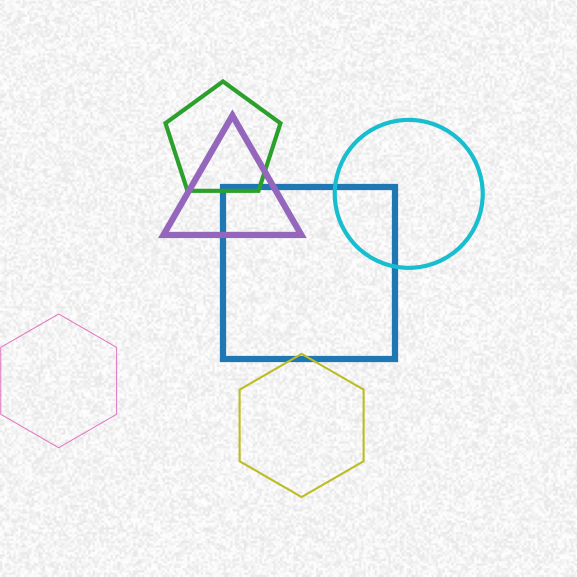[{"shape": "square", "thickness": 3, "radius": 0.74, "center": [0.534, 0.527]}, {"shape": "pentagon", "thickness": 2, "radius": 0.52, "center": [0.386, 0.753]}, {"shape": "triangle", "thickness": 3, "radius": 0.69, "center": [0.402, 0.661]}, {"shape": "hexagon", "thickness": 0.5, "radius": 0.58, "center": [0.102, 0.34]}, {"shape": "hexagon", "thickness": 1, "radius": 0.62, "center": [0.522, 0.262]}, {"shape": "circle", "thickness": 2, "radius": 0.64, "center": [0.708, 0.663]}]